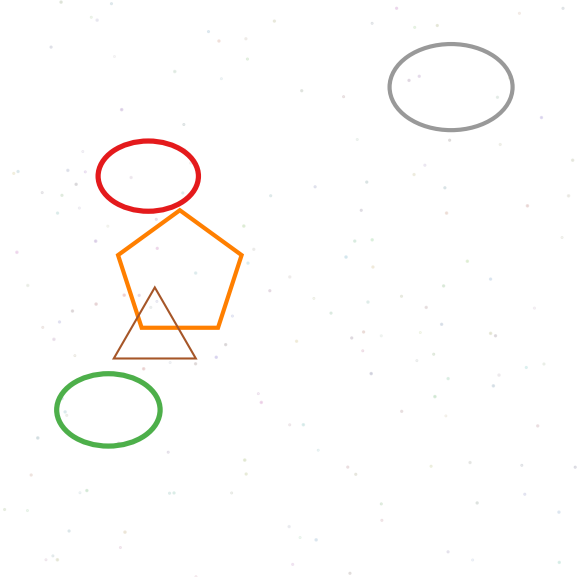[{"shape": "oval", "thickness": 2.5, "radius": 0.43, "center": [0.257, 0.694]}, {"shape": "oval", "thickness": 2.5, "radius": 0.45, "center": [0.188, 0.289]}, {"shape": "pentagon", "thickness": 2, "radius": 0.56, "center": [0.311, 0.523]}, {"shape": "triangle", "thickness": 1, "radius": 0.41, "center": [0.268, 0.419]}, {"shape": "oval", "thickness": 2, "radius": 0.53, "center": [0.781, 0.848]}]